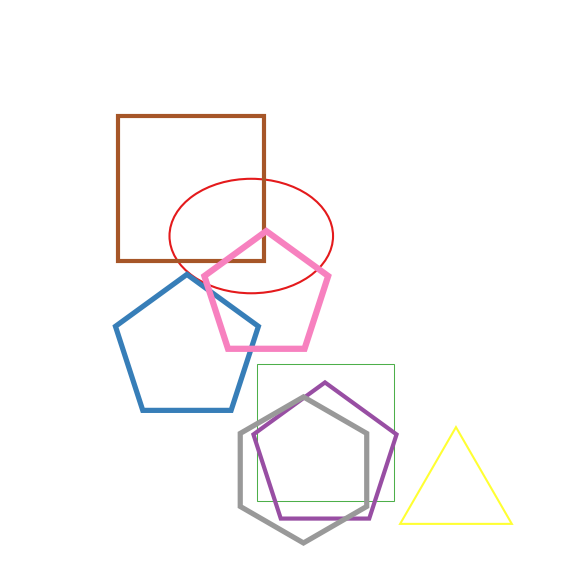[{"shape": "oval", "thickness": 1, "radius": 0.71, "center": [0.435, 0.59]}, {"shape": "pentagon", "thickness": 2.5, "radius": 0.65, "center": [0.324, 0.394]}, {"shape": "square", "thickness": 0.5, "radius": 0.59, "center": [0.564, 0.25]}, {"shape": "pentagon", "thickness": 2, "radius": 0.65, "center": [0.563, 0.207]}, {"shape": "triangle", "thickness": 1, "radius": 0.56, "center": [0.79, 0.148]}, {"shape": "square", "thickness": 2, "radius": 0.63, "center": [0.331, 0.673]}, {"shape": "pentagon", "thickness": 3, "radius": 0.56, "center": [0.461, 0.486]}, {"shape": "hexagon", "thickness": 2.5, "radius": 0.63, "center": [0.526, 0.185]}]